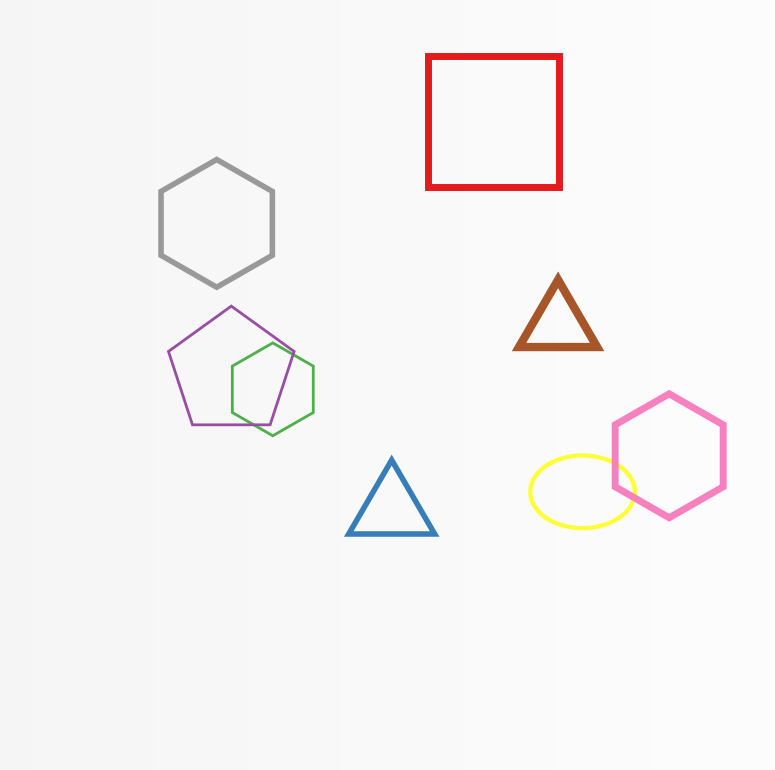[{"shape": "square", "thickness": 2.5, "radius": 0.42, "center": [0.637, 0.842]}, {"shape": "triangle", "thickness": 2, "radius": 0.32, "center": [0.505, 0.339]}, {"shape": "hexagon", "thickness": 1, "radius": 0.3, "center": [0.352, 0.494]}, {"shape": "pentagon", "thickness": 1, "radius": 0.43, "center": [0.298, 0.517]}, {"shape": "oval", "thickness": 1.5, "radius": 0.34, "center": [0.752, 0.361]}, {"shape": "triangle", "thickness": 3, "radius": 0.29, "center": [0.72, 0.578]}, {"shape": "hexagon", "thickness": 2.5, "radius": 0.4, "center": [0.863, 0.408]}, {"shape": "hexagon", "thickness": 2, "radius": 0.41, "center": [0.28, 0.71]}]